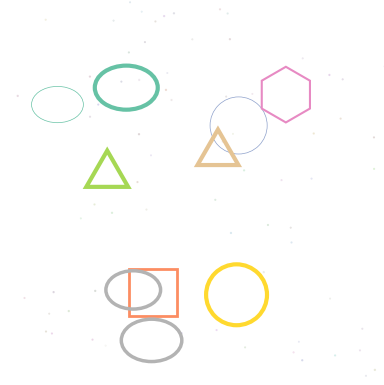[{"shape": "oval", "thickness": 3, "radius": 0.41, "center": [0.328, 0.772]}, {"shape": "oval", "thickness": 0.5, "radius": 0.34, "center": [0.149, 0.728]}, {"shape": "square", "thickness": 2, "radius": 0.31, "center": [0.397, 0.241]}, {"shape": "circle", "thickness": 0.5, "radius": 0.37, "center": [0.62, 0.674]}, {"shape": "hexagon", "thickness": 1.5, "radius": 0.36, "center": [0.742, 0.754]}, {"shape": "triangle", "thickness": 3, "radius": 0.31, "center": [0.278, 0.546]}, {"shape": "circle", "thickness": 3, "radius": 0.4, "center": [0.614, 0.234]}, {"shape": "triangle", "thickness": 3, "radius": 0.31, "center": [0.566, 0.602]}, {"shape": "oval", "thickness": 2.5, "radius": 0.39, "center": [0.394, 0.116]}, {"shape": "oval", "thickness": 2.5, "radius": 0.36, "center": [0.346, 0.247]}]